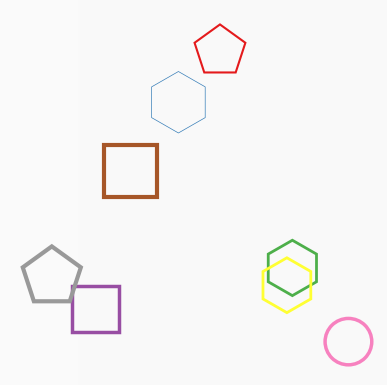[{"shape": "pentagon", "thickness": 1.5, "radius": 0.34, "center": [0.568, 0.868]}, {"shape": "hexagon", "thickness": 0.5, "radius": 0.4, "center": [0.46, 0.734]}, {"shape": "hexagon", "thickness": 2, "radius": 0.36, "center": [0.754, 0.304]}, {"shape": "square", "thickness": 2.5, "radius": 0.3, "center": [0.247, 0.197]}, {"shape": "hexagon", "thickness": 2, "radius": 0.36, "center": [0.74, 0.259]}, {"shape": "square", "thickness": 3, "radius": 0.34, "center": [0.337, 0.555]}, {"shape": "circle", "thickness": 2.5, "radius": 0.3, "center": [0.899, 0.113]}, {"shape": "pentagon", "thickness": 3, "radius": 0.39, "center": [0.134, 0.281]}]